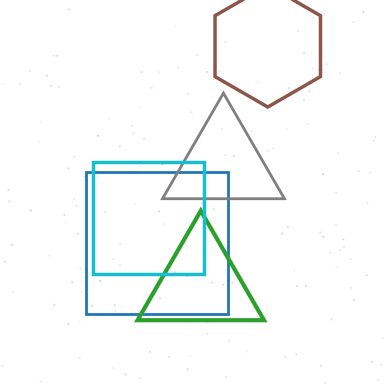[{"shape": "square", "thickness": 2, "radius": 0.92, "center": [0.408, 0.368]}, {"shape": "triangle", "thickness": 3, "radius": 0.95, "center": [0.521, 0.263]}, {"shape": "hexagon", "thickness": 2.5, "radius": 0.79, "center": [0.695, 0.88]}, {"shape": "triangle", "thickness": 2, "radius": 0.91, "center": [0.58, 0.575]}, {"shape": "square", "thickness": 2.5, "radius": 0.72, "center": [0.386, 0.434]}]